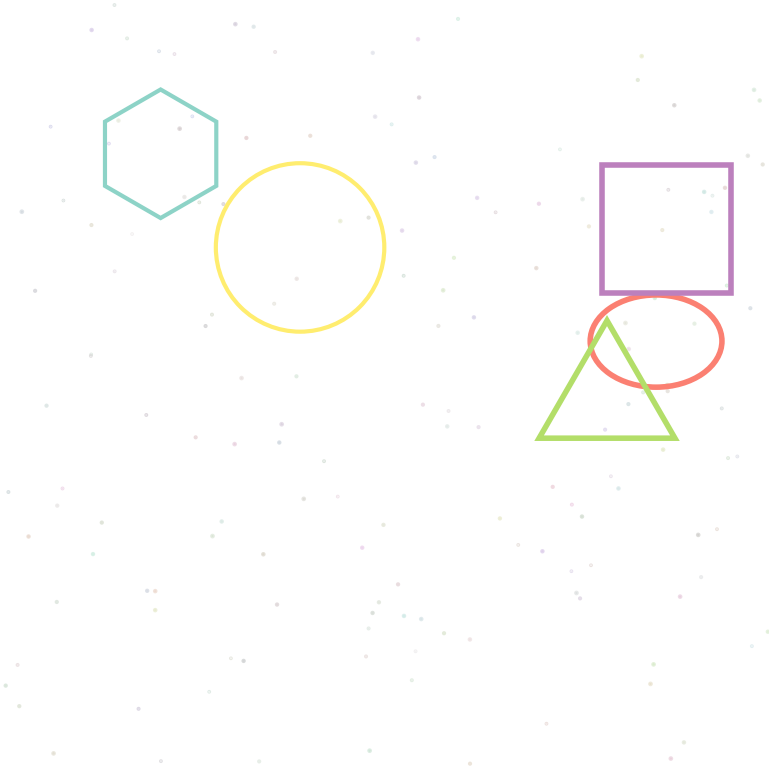[{"shape": "hexagon", "thickness": 1.5, "radius": 0.42, "center": [0.209, 0.8]}, {"shape": "oval", "thickness": 2, "radius": 0.43, "center": [0.852, 0.557]}, {"shape": "triangle", "thickness": 2, "radius": 0.51, "center": [0.788, 0.482]}, {"shape": "square", "thickness": 2, "radius": 0.42, "center": [0.865, 0.703]}, {"shape": "circle", "thickness": 1.5, "radius": 0.55, "center": [0.39, 0.679]}]